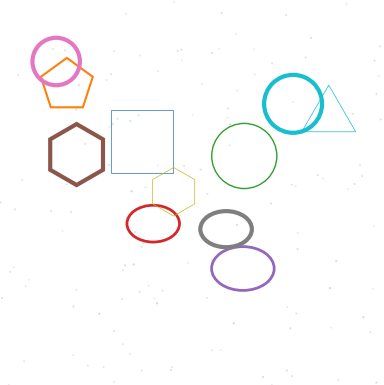[{"shape": "square", "thickness": 0.5, "radius": 0.4, "center": [0.369, 0.632]}, {"shape": "pentagon", "thickness": 1.5, "radius": 0.35, "center": [0.174, 0.779]}, {"shape": "circle", "thickness": 1, "radius": 0.42, "center": [0.634, 0.595]}, {"shape": "oval", "thickness": 2, "radius": 0.34, "center": [0.398, 0.419]}, {"shape": "oval", "thickness": 2, "radius": 0.41, "center": [0.631, 0.303]}, {"shape": "hexagon", "thickness": 3, "radius": 0.4, "center": [0.199, 0.599]}, {"shape": "circle", "thickness": 3, "radius": 0.31, "center": [0.146, 0.84]}, {"shape": "oval", "thickness": 3, "radius": 0.33, "center": [0.587, 0.405]}, {"shape": "hexagon", "thickness": 0.5, "radius": 0.32, "center": [0.451, 0.502]}, {"shape": "circle", "thickness": 3, "radius": 0.38, "center": [0.761, 0.73]}, {"shape": "triangle", "thickness": 0.5, "radius": 0.4, "center": [0.854, 0.698]}]